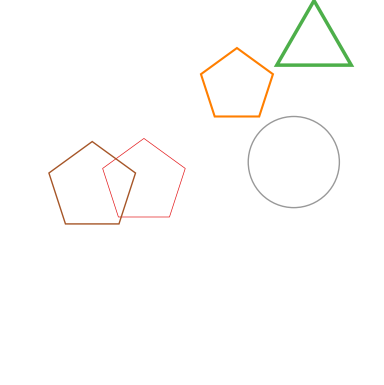[{"shape": "pentagon", "thickness": 0.5, "radius": 0.56, "center": [0.374, 0.528]}, {"shape": "triangle", "thickness": 2.5, "radius": 0.56, "center": [0.816, 0.887]}, {"shape": "pentagon", "thickness": 1.5, "radius": 0.49, "center": [0.615, 0.777]}, {"shape": "pentagon", "thickness": 1, "radius": 0.59, "center": [0.24, 0.514]}, {"shape": "circle", "thickness": 1, "radius": 0.59, "center": [0.763, 0.579]}]